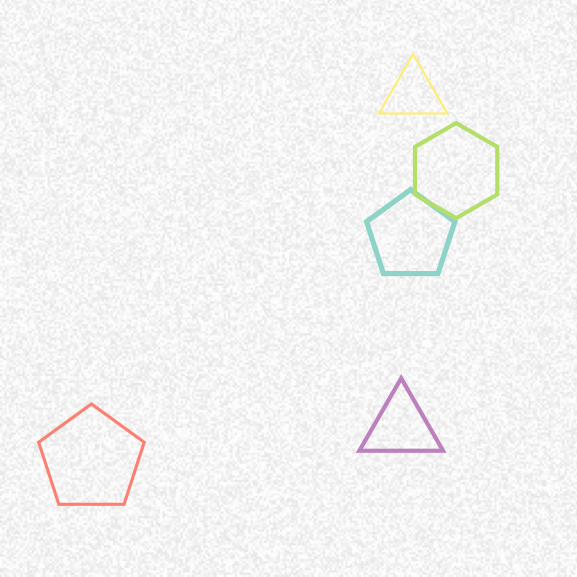[{"shape": "pentagon", "thickness": 2.5, "radius": 0.4, "center": [0.711, 0.59]}, {"shape": "pentagon", "thickness": 1.5, "radius": 0.48, "center": [0.158, 0.204]}, {"shape": "hexagon", "thickness": 2, "radius": 0.41, "center": [0.79, 0.704]}, {"shape": "triangle", "thickness": 2, "radius": 0.42, "center": [0.695, 0.26]}, {"shape": "triangle", "thickness": 1, "radius": 0.34, "center": [0.715, 0.837]}]